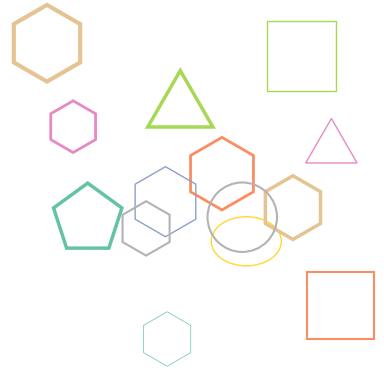[{"shape": "pentagon", "thickness": 2.5, "radius": 0.47, "center": [0.228, 0.431]}, {"shape": "hexagon", "thickness": 0.5, "radius": 0.35, "center": [0.434, 0.119]}, {"shape": "square", "thickness": 1.5, "radius": 0.44, "center": [0.884, 0.207]}, {"shape": "hexagon", "thickness": 2, "radius": 0.47, "center": [0.577, 0.549]}, {"shape": "hexagon", "thickness": 1, "radius": 0.45, "center": [0.43, 0.476]}, {"shape": "hexagon", "thickness": 2, "radius": 0.34, "center": [0.19, 0.671]}, {"shape": "triangle", "thickness": 1, "radius": 0.39, "center": [0.861, 0.615]}, {"shape": "triangle", "thickness": 2.5, "radius": 0.49, "center": [0.468, 0.719]}, {"shape": "square", "thickness": 1, "radius": 0.45, "center": [0.783, 0.854]}, {"shape": "oval", "thickness": 1, "radius": 0.46, "center": [0.64, 0.373]}, {"shape": "hexagon", "thickness": 3, "radius": 0.5, "center": [0.122, 0.888]}, {"shape": "hexagon", "thickness": 2.5, "radius": 0.41, "center": [0.761, 0.461]}, {"shape": "hexagon", "thickness": 1.5, "radius": 0.35, "center": [0.379, 0.407]}, {"shape": "circle", "thickness": 1.5, "radius": 0.45, "center": [0.629, 0.436]}]